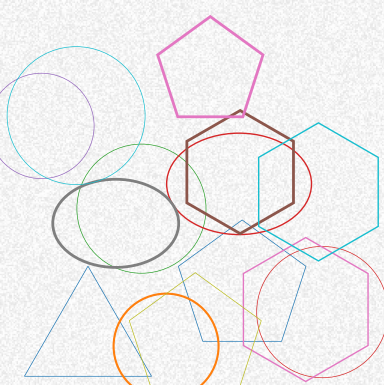[{"shape": "triangle", "thickness": 0.5, "radius": 0.95, "center": [0.229, 0.118]}, {"shape": "pentagon", "thickness": 0.5, "radius": 0.87, "center": [0.629, 0.254]}, {"shape": "circle", "thickness": 1.5, "radius": 0.68, "center": [0.431, 0.101]}, {"shape": "circle", "thickness": 0.5, "radius": 0.84, "center": [0.367, 0.458]}, {"shape": "oval", "thickness": 1, "radius": 0.94, "center": [0.621, 0.522]}, {"shape": "circle", "thickness": 0.5, "radius": 0.85, "center": [0.837, 0.189]}, {"shape": "circle", "thickness": 0.5, "radius": 0.68, "center": [0.108, 0.673]}, {"shape": "hexagon", "thickness": 2, "radius": 0.8, "center": [0.624, 0.553]}, {"shape": "pentagon", "thickness": 2, "radius": 0.72, "center": [0.546, 0.813]}, {"shape": "hexagon", "thickness": 1, "radius": 0.93, "center": [0.794, 0.196]}, {"shape": "oval", "thickness": 2, "radius": 0.82, "center": [0.301, 0.42]}, {"shape": "pentagon", "thickness": 0.5, "radius": 0.9, "center": [0.507, 0.111]}, {"shape": "circle", "thickness": 0.5, "radius": 0.9, "center": [0.198, 0.7]}, {"shape": "hexagon", "thickness": 1, "radius": 0.9, "center": [0.827, 0.502]}]